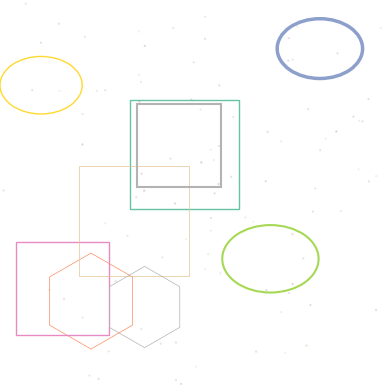[{"shape": "square", "thickness": 1, "radius": 0.71, "center": [0.479, 0.598]}, {"shape": "hexagon", "thickness": 0.5, "radius": 0.62, "center": [0.236, 0.218]}, {"shape": "oval", "thickness": 2.5, "radius": 0.55, "center": [0.831, 0.874]}, {"shape": "square", "thickness": 1, "radius": 0.61, "center": [0.162, 0.25]}, {"shape": "oval", "thickness": 1.5, "radius": 0.63, "center": [0.702, 0.328]}, {"shape": "oval", "thickness": 1, "radius": 0.53, "center": [0.107, 0.779]}, {"shape": "square", "thickness": 0.5, "radius": 0.71, "center": [0.348, 0.425]}, {"shape": "hexagon", "thickness": 0.5, "radius": 0.53, "center": [0.376, 0.203]}, {"shape": "square", "thickness": 1.5, "radius": 0.54, "center": [0.465, 0.623]}]